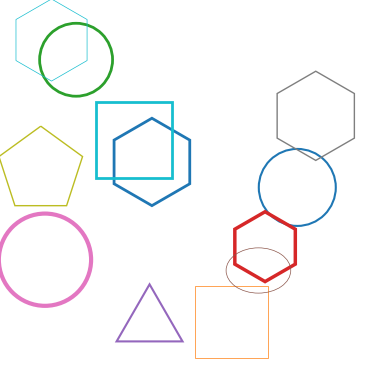[{"shape": "hexagon", "thickness": 2, "radius": 0.57, "center": [0.395, 0.579]}, {"shape": "circle", "thickness": 1.5, "radius": 0.5, "center": [0.772, 0.513]}, {"shape": "square", "thickness": 0.5, "radius": 0.47, "center": [0.602, 0.164]}, {"shape": "circle", "thickness": 2, "radius": 0.47, "center": [0.198, 0.845]}, {"shape": "hexagon", "thickness": 2.5, "radius": 0.45, "center": [0.689, 0.359]}, {"shape": "triangle", "thickness": 1.5, "radius": 0.49, "center": [0.388, 0.163]}, {"shape": "oval", "thickness": 0.5, "radius": 0.42, "center": [0.671, 0.297]}, {"shape": "circle", "thickness": 3, "radius": 0.6, "center": [0.117, 0.325]}, {"shape": "hexagon", "thickness": 1, "radius": 0.58, "center": [0.82, 0.699]}, {"shape": "pentagon", "thickness": 1, "radius": 0.57, "center": [0.106, 0.558]}, {"shape": "square", "thickness": 2, "radius": 0.5, "center": [0.347, 0.636]}, {"shape": "hexagon", "thickness": 0.5, "radius": 0.53, "center": [0.134, 0.896]}]